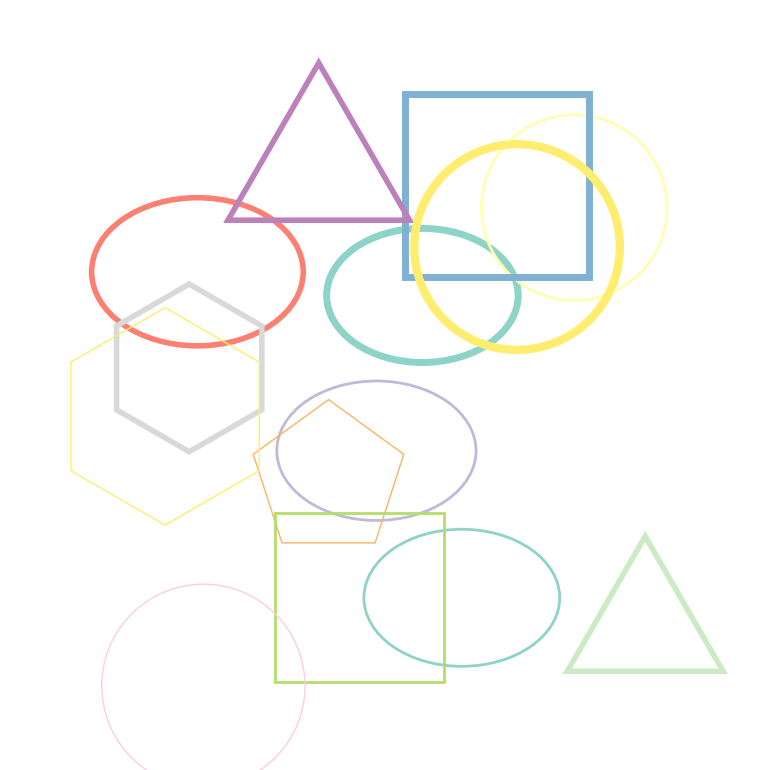[{"shape": "oval", "thickness": 2.5, "radius": 0.62, "center": [0.549, 0.616]}, {"shape": "oval", "thickness": 1, "radius": 0.64, "center": [0.6, 0.224]}, {"shape": "circle", "thickness": 1, "radius": 0.6, "center": [0.746, 0.73]}, {"shape": "oval", "thickness": 1, "radius": 0.65, "center": [0.489, 0.415]}, {"shape": "oval", "thickness": 2, "radius": 0.69, "center": [0.256, 0.647]}, {"shape": "square", "thickness": 2.5, "radius": 0.59, "center": [0.645, 0.759]}, {"shape": "pentagon", "thickness": 0.5, "radius": 0.51, "center": [0.427, 0.378]}, {"shape": "square", "thickness": 1, "radius": 0.55, "center": [0.467, 0.224]}, {"shape": "circle", "thickness": 0.5, "radius": 0.66, "center": [0.264, 0.109]}, {"shape": "hexagon", "thickness": 2, "radius": 0.54, "center": [0.246, 0.522]}, {"shape": "triangle", "thickness": 2, "radius": 0.68, "center": [0.414, 0.782]}, {"shape": "triangle", "thickness": 2, "radius": 0.58, "center": [0.838, 0.187]}, {"shape": "circle", "thickness": 3, "radius": 0.67, "center": [0.671, 0.679]}, {"shape": "hexagon", "thickness": 0.5, "radius": 0.71, "center": [0.214, 0.459]}]